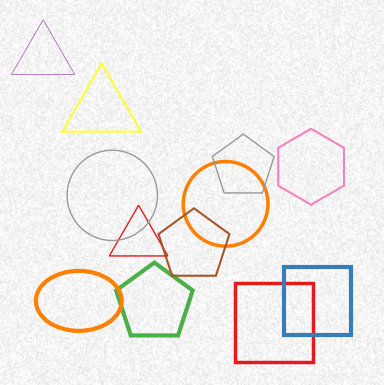[{"shape": "triangle", "thickness": 1, "radius": 0.44, "center": [0.36, 0.379]}, {"shape": "square", "thickness": 2.5, "radius": 0.51, "center": [0.711, 0.163]}, {"shape": "square", "thickness": 3, "radius": 0.44, "center": [0.825, 0.218]}, {"shape": "pentagon", "thickness": 3, "radius": 0.52, "center": [0.401, 0.213]}, {"shape": "triangle", "thickness": 0.5, "radius": 0.47, "center": [0.112, 0.854]}, {"shape": "oval", "thickness": 3, "radius": 0.56, "center": [0.205, 0.219]}, {"shape": "circle", "thickness": 2.5, "radius": 0.55, "center": [0.586, 0.471]}, {"shape": "triangle", "thickness": 1.5, "radius": 0.59, "center": [0.264, 0.717]}, {"shape": "pentagon", "thickness": 1.5, "radius": 0.48, "center": [0.504, 0.362]}, {"shape": "hexagon", "thickness": 1.5, "radius": 0.49, "center": [0.808, 0.567]}, {"shape": "pentagon", "thickness": 1, "radius": 0.42, "center": [0.632, 0.567]}, {"shape": "circle", "thickness": 1, "radius": 0.59, "center": [0.292, 0.493]}]